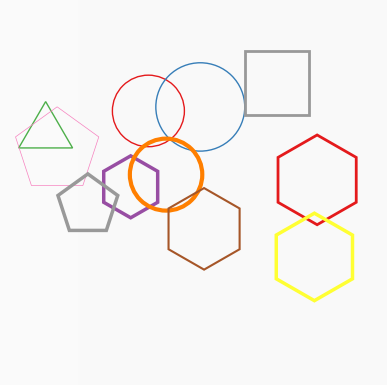[{"shape": "hexagon", "thickness": 2, "radius": 0.58, "center": [0.818, 0.533]}, {"shape": "circle", "thickness": 1, "radius": 0.46, "center": [0.383, 0.712]}, {"shape": "circle", "thickness": 1, "radius": 0.57, "center": [0.517, 0.722]}, {"shape": "triangle", "thickness": 1, "radius": 0.4, "center": [0.118, 0.656]}, {"shape": "hexagon", "thickness": 2.5, "radius": 0.4, "center": [0.337, 0.515]}, {"shape": "circle", "thickness": 3, "radius": 0.47, "center": [0.429, 0.546]}, {"shape": "hexagon", "thickness": 2.5, "radius": 0.57, "center": [0.811, 0.333]}, {"shape": "hexagon", "thickness": 1.5, "radius": 0.53, "center": [0.527, 0.406]}, {"shape": "pentagon", "thickness": 0.5, "radius": 0.56, "center": [0.147, 0.61]}, {"shape": "pentagon", "thickness": 2.5, "radius": 0.41, "center": [0.227, 0.467]}, {"shape": "square", "thickness": 2, "radius": 0.41, "center": [0.715, 0.784]}]